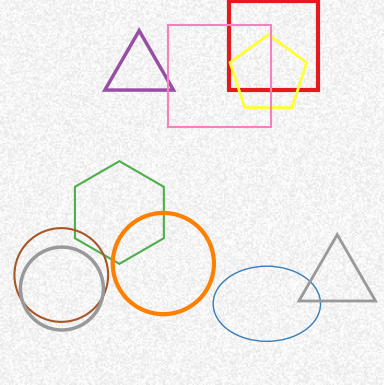[{"shape": "square", "thickness": 3, "radius": 0.58, "center": [0.711, 0.881]}, {"shape": "oval", "thickness": 1, "radius": 0.7, "center": [0.693, 0.211]}, {"shape": "hexagon", "thickness": 1.5, "radius": 0.67, "center": [0.31, 0.448]}, {"shape": "triangle", "thickness": 2.5, "radius": 0.51, "center": [0.361, 0.818]}, {"shape": "circle", "thickness": 3, "radius": 0.66, "center": [0.424, 0.315]}, {"shape": "pentagon", "thickness": 2, "radius": 0.52, "center": [0.697, 0.805]}, {"shape": "circle", "thickness": 1.5, "radius": 0.61, "center": [0.159, 0.286]}, {"shape": "square", "thickness": 1.5, "radius": 0.66, "center": [0.57, 0.802]}, {"shape": "triangle", "thickness": 2, "radius": 0.57, "center": [0.876, 0.276]}, {"shape": "circle", "thickness": 2.5, "radius": 0.54, "center": [0.161, 0.251]}]